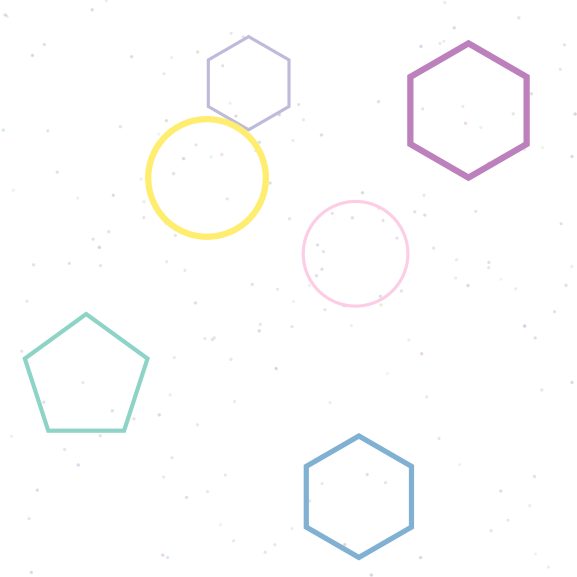[{"shape": "pentagon", "thickness": 2, "radius": 0.56, "center": [0.149, 0.344]}, {"shape": "hexagon", "thickness": 1.5, "radius": 0.4, "center": [0.431, 0.855]}, {"shape": "hexagon", "thickness": 2.5, "radius": 0.53, "center": [0.621, 0.139]}, {"shape": "circle", "thickness": 1.5, "radius": 0.45, "center": [0.616, 0.56]}, {"shape": "hexagon", "thickness": 3, "radius": 0.58, "center": [0.811, 0.808]}, {"shape": "circle", "thickness": 3, "radius": 0.51, "center": [0.358, 0.691]}]